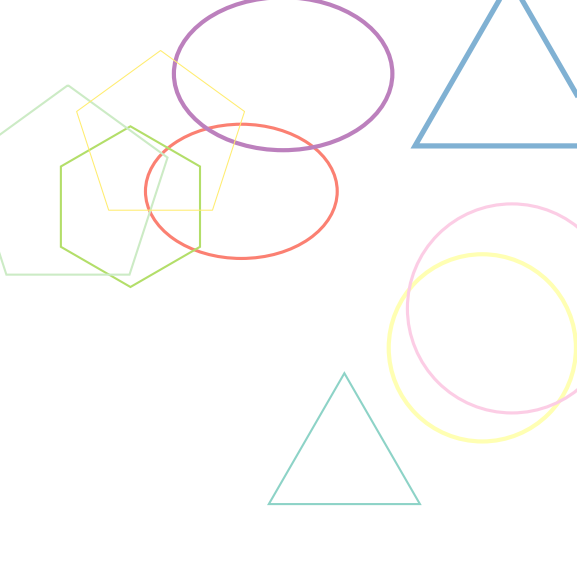[{"shape": "triangle", "thickness": 1, "radius": 0.76, "center": [0.596, 0.202]}, {"shape": "circle", "thickness": 2, "radius": 0.81, "center": [0.835, 0.397]}, {"shape": "oval", "thickness": 1.5, "radius": 0.83, "center": [0.418, 0.668]}, {"shape": "triangle", "thickness": 2.5, "radius": 0.96, "center": [0.884, 0.842]}, {"shape": "hexagon", "thickness": 1, "radius": 0.7, "center": [0.226, 0.641]}, {"shape": "circle", "thickness": 1.5, "radius": 0.91, "center": [0.886, 0.465]}, {"shape": "oval", "thickness": 2, "radius": 0.95, "center": [0.49, 0.871]}, {"shape": "pentagon", "thickness": 1, "radius": 0.91, "center": [0.118, 0.67]}, {"shape": "pentagon", "thickness": 0.5, "radius": 0.76, "center": [0.278, 0.759]}]